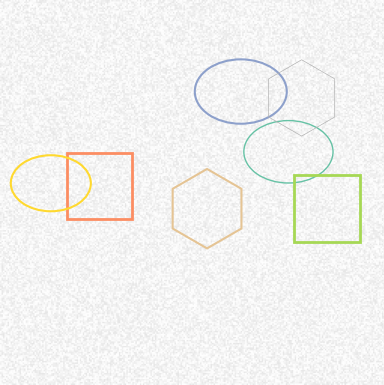[{"shape": "oval", "thickness": 1, "radius": 0.58, "center": [0.749, 0.606]}, {"shape": "square", "thickness": 2, "radius": 0.42, "center": [0.258, 0.517]}, {"shape": "oval", "thickness": 1.5, "radius": 0.6, "center": [0.625, 0.762]}, {"shape": "square", "thickness": 2, "radius": 0.43, "center": [0.85, 0.458]}, {"shape": "oval", "thickness": 1.5, "radius": 0.52, "center": [0.132, 0.524]}, {"shape": "hexagon", "thickness": 1.5, "radius": 0.52, "center": [0.538, 0.458]}, {"shape": "hexagon", "thickness": 0.5, "radius": 0.5, "center": [0.784, 0.746]}]